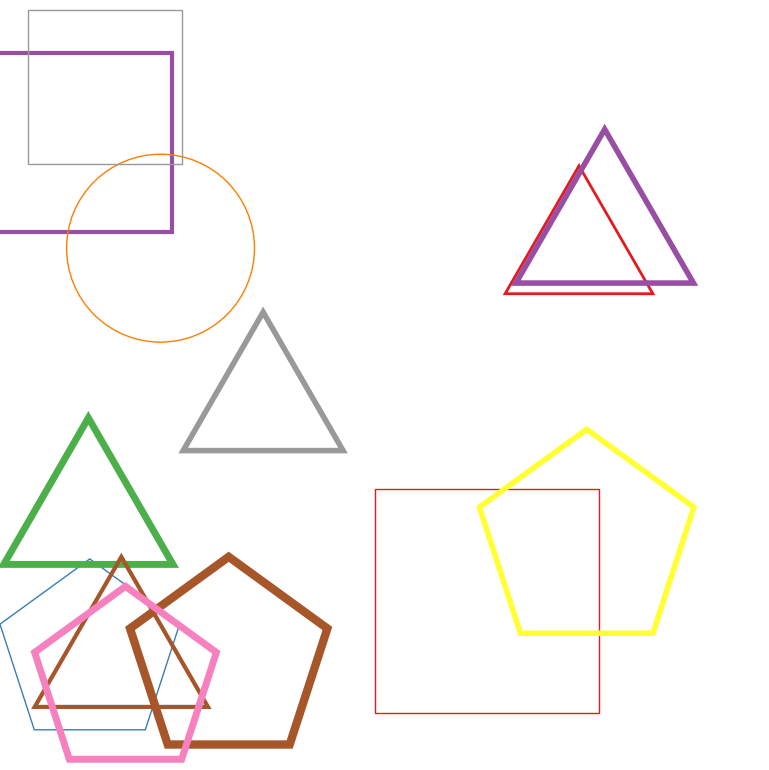[{"shape": "square", "thickness": 0.5, "radius": 0.73, "center": [0.632, 0.22]}, {"shape": "triangle", "thickness": 1, "radius": 0.55, "center": [0.752, 0.674]}, {"shape": "pentagon", "thickness": 0.5, "radius": 0.61, "center": [0.117, 0.151]}, {"shape": "triangle", "thickness": 2.5, "radius": 0.63, "center": [0.115, 0.33]}, {"shape": "square", "thickness": 1.5, "radius": 0.58, "center": [0.108, 0.815]}, {"shape": "triangle", "thickness": 2, "radius": 0.67, "center": [0.785, 0.699]}, {"shape": "circle", "thickness": 0.5, "radius": 0.61, "center": [0.208, 0.678]}, {"shape": "pentagon", "thickness": 2, "radius": 0.73, "center": [0.762, 0.296]}, {"shape": "pentagon", "thickness": 3, "radius": 0.67, "center": [0.297, 0.142]}, {"shape": "triangle", "thickness": 1.5, "radius": 0.65, "center": [0.158, 0.147]}, {"shape": "pentagon", "thickness": 2.5, "radius": 0.62, "center": [0.163, 0.114]}, {"shape": "square", "thickness": 0.5, "radius": 0.5, "center": [0.136, 0.887]}, {"shape": "triangle", "thickness": 2, "radius": 0.6, "center": [0.342, 0.475]}]